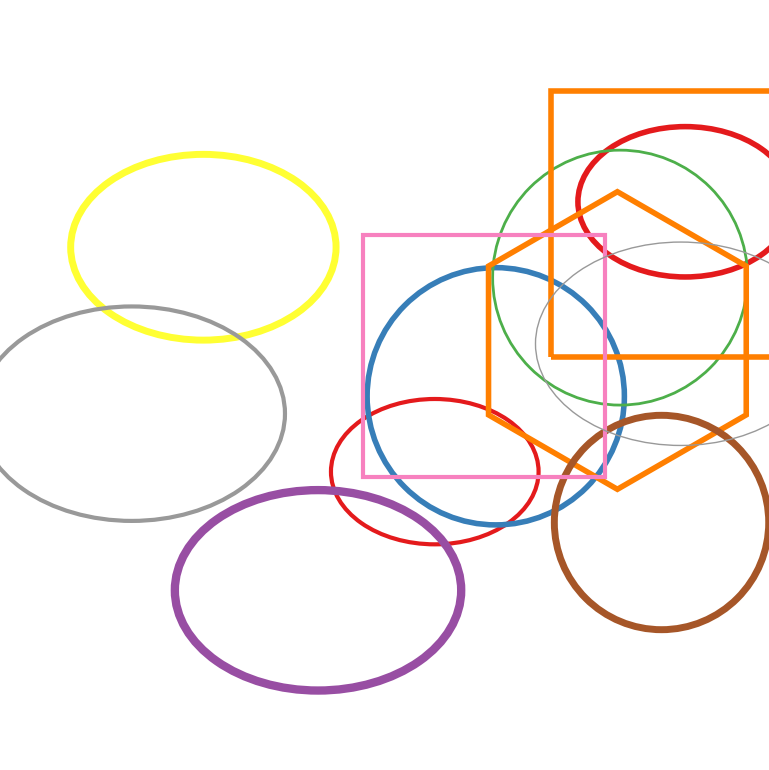[{"shape": "oval", "thickness": 1.5, "radius": 0.67, "center": [0.565, 0.387]}, {"shape": "oval", "thickness": 2, "radius": 0.7, "center": [0.89, 0.738]}, {"shape": "circle", "thickness": 2, "radius": 0.84, "center": [0.644, 0.485]}, {"shape": "circle", "thickness": 1, "radius": 0.83, "center": [0.805, 0.639]}, {"shape": "oval", "thickness": 3, "radius": 0.93, "center": [0.413, 0.233]}, {"shape": "square", "thickness": 2, "radius": 0.87, "center": [0.889, 0.709]}, {"shape": "hexagon", "thickness": 2, "radius": 0.97, "center": [0.802, 0.558]}, {"shape": "oval", "thickness": 2.5, "radius": 0.86, "center": [0.264, 0.679]}, {"shape": "circle", "thickness": 2.5, "radius": 0.7, "center": [0.859, 0.321]}, {"shape": "square", "thickness": 1.5, "radius": 0.79, "center": [0.629, 0.538]}, {"shape": "oval", "thickness": 1.5, "radius": 0.99, "center": [0.171, 0.463]}, {"shape": "oval", "thickness": 0.5, "radius": 0.94, "center": [0.884, 0.554]}]